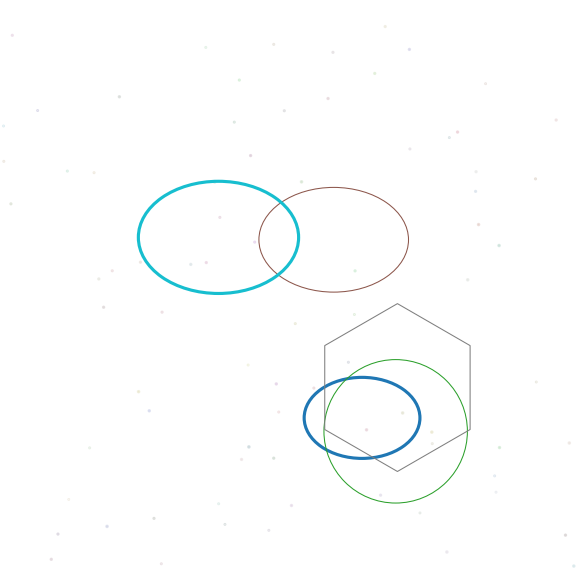[{"shape": "oval", "thickness": 1.5, "radius": 0.5, "center": [0.627, 0.276]}, {"shape": "circle", "thickness": 0.5, "radius": 0.62, "center": [0.685, 0.252]}, {"shape": "oval", "thickness": 0.5, "radius": 0.65, "center": [0.578, 0.584]}, {"shape": "hexagon", "thickness": 0.5, "radius": 0.73, "center": [0.688, 0.328]}, {"shape": "oval", "thickness": 1.5, "radius": 0.69, "center": [0.378, 0.588]}]